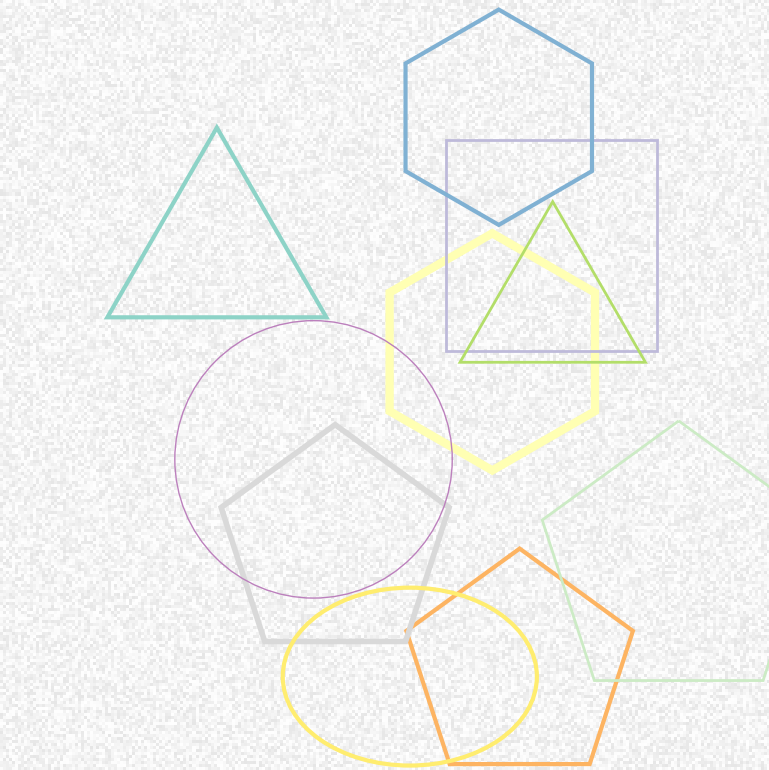[{"shape": "triangle", "thickness": 1.5, "radius": 0.82, "center": [0.282, 0.67]}, {"shape": "hexagon", "thickness": 3, "radius": 0.77, "center": [0.639, 0.543]}, {"shape": "square", "thickness": 1, "radius": 0.68, "center": [0.716, 0.681]}, {"shape": "hexagon", "thickness": 1.5, "radius": 0.7, "center": [0.648, 0.848]}, {"shape": "pentagon", "thickness": 1.5, "radius": 0.77, "center": [0.675, 0.133]}, {"shape": "triangle", "thickness": 1, "radius": 0.7, "center": [0.718, 0.599]}, {"shape": "pentagon", "thickness": 2, "radius": 0.78, "center": [0.435, 0.293]}, {"shape": "circle", "thickness": 0.5, "radius": 0.9, "center": [0.407, 0.403]}, {"shape": "pentagon", "thickness": 1, "radius": 0.93, "center": [0.881, 0.267]}, {"shape": "oval", "thickness": 1.5, "radius": 0.83, "center": [0.532, 0.121]}]